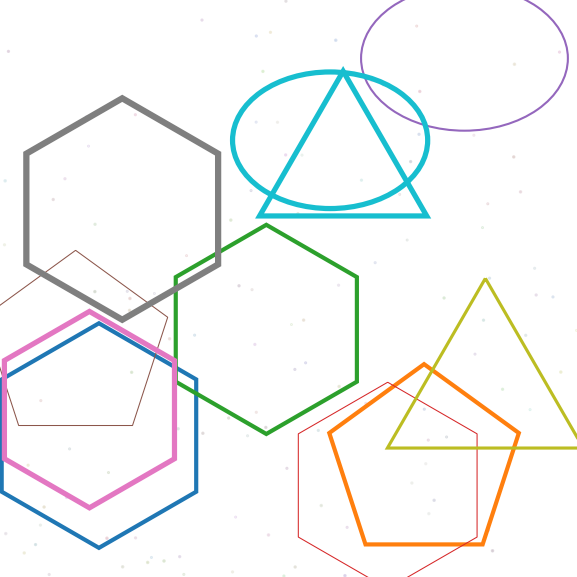[{"shape": "hexagon", "thickness": 2, "radius": 0.97, "center": [0.171, 0.245]}, {"shape": "pentagon", "thickness": 2, "radius": 0.86, "center": [0.734, 0.196]}, {"shape": "hexagon", "thickness": 2, "radius": 0.91, "center": [0.461, 0.429]}, {"shape": "hexagon", "thickness": 0.5, "radius": 0.89, "center": [0.671, 0.159]}, {"shape": "oval", "thickness": 1, "radius": 0.9, "center": [0.804, 0.898]}, {"shape": "pentagon", "thickness": 0.5, "radius": 0.84, "center": [0.131, 0.398]}, {"shape": "hexagon", "thickness": 2.5, "radius": 0.85, "center": [0.155, 0.29]}, {"shape": "hexagon", "thickness": 3, "radius": 0.96, "center": [0.212, 0.637]}, {"shape": "triangle", "thickness": 1.5, "radius": 0.98, "center": [0.84, 0.321]}, {"shape": "oval", "thickness": 2.5, "radius": 0.84, "center": [0.572, 0.756]}, {"shape": "triangle", "thickness": 2.5, "radius": 0.84, "center": [0.594, 0.709]}]